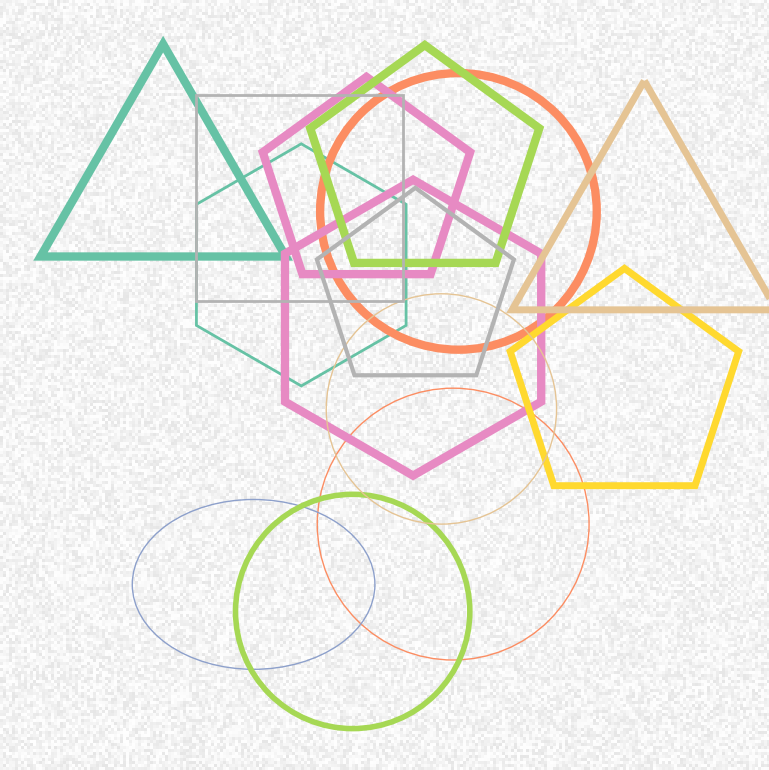[{"shape": "triangle", "thickness": 3, "radius": 0.92, "center": [0.212, 0.759]}, {"shape": "hexagon", "thickness": 1, "radius": 0.79, "center": [0.391, 0.656]}, {"shape": "circle", "thickness": 0.5, "radius": 0.88, "center": [0.589, 0.319]}, {"shape": "circle", "thickness": 3, "radius": 0.9, "center": [0.595, 0.725]}, {"shape": "oval", "thickness": 0.5, "radius": 0.79, "center": [0.329, 0.241]}, {"shape": "hexagon", "thickness": 3, "radius": 0.96, "center": [0.536, 0.574]}, {"shape": "pentagon", "thickness": 3, "radius": 0.71, "center": [0.476, 0.759]}, {"shape": "pentagon", "thickness": 3, "radius": 0.78, "center": [0.552, 0.785]}, {"shape": "circle", "thickness": 2, "radius": 0.76, "center": [0.458, 0.206]}, {"shape": "pentagon", "thickness": 2.5, "radius": 0.78, "center": [0.811, 0.495]}, {"shape": "triangle", "thickness": 2.5, "radius": 0.99, "center": [0.837, 0.697]}, {"shape": "circle", "thickness": 0.5, "radius": 0.75, "center": [0.573, 0.469]}, {"shape": "square", "thickness": 1, "radius": 0.67, "center": [0.389, 0.743]}, {"shape": "pentagon", "thickness": 1.5, "radius": 0.67, "center": [0.539, 0.621]}]